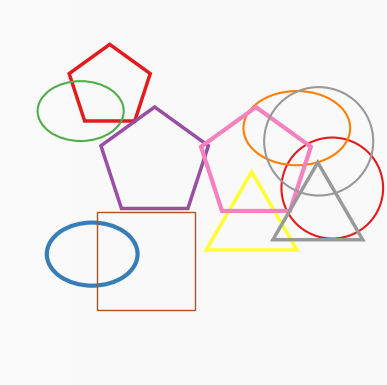[{"shape": "pentagon", "thickness": 2.5, "radius": 0.55, "center": [0.283, 0.775]}, {"shape": "circle", "thickness": 1.5, "radius": 0.66, "center": [0.858, 0.512]}, {"shape": "oval", "thickness": 3, "radius": 0.59, "center": [0.238, 0.34]}, {"shape": "oval", "thickness": 1.5, "radius": 0.56, "center": [0.208, 0.711]}, {"shape": "pentagon", "thickness": 2.5, "radius": 0.73, "center": [0.399, 0.576]}, {"shape": "oval", "thickness": 1.5, "radius": 0.69, "center": [0.766, 0.667]}, {"shape": "triangle", "thickness": 2.5, "radius": 0.68, "center": [0.649, 0.418]}, {"shape": "square", "thickness": 1, "radius": 0.63, "center": [0.377, 0.323]}, {"shape": "pentagon", "thickness": 3, "radius": 0.75, "center": [0.661, 0.573]}, {"shape": "circle", "thickness": 1.5, "radius": 0.7, "center": [0.822, 0.633]}, {"shape": "triangle", "thickness": 2.5, "radius": 0.67, "center": [0.82, 0.444]}]